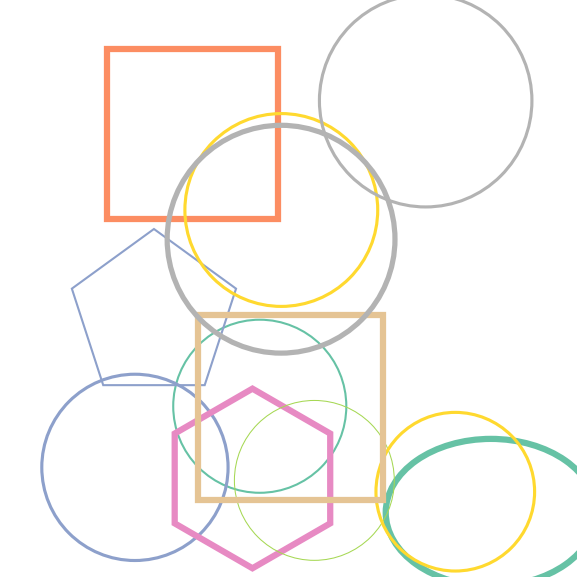[{"shape": "oval", "thickness": 3, "radius": 0.91, "center": [0.85, 0.112]}, {"shape": "circle", "thickness": 1, "radius": 0.75, "center": [0.45, 0.296]}, {"shape": "square", "thickness": 3, "radius": 0.74, "center": [0.333, 0.767]}, {"shape": "pentagon", "thickness": 1, "radius": 0.75, "center": [0.267, 0.453]}, {"shape": "circle", "thickness": 1.5, "radius": 0.81, "center": [0.234, 0.19]}, {"shape": "hexagon", "thickness": 3, "radius": 0.78, "center": [0.437, 0.171]}, {"shape": "circle", "thickness": 0.5, "radius": 0.69, "center": [0.544, 0.167]}, {"shape": "circle", "thickness": 1.5, "radius": 0.83, "center": [0.487, 0.636]}, {"shape": "circle", "thickness": 1.5, "radius": 0.69, "center": [0.788, 0.148]}, {"shape": "square", "thickness": 3, "radius": 0.8, "center": [0.503, 0.293]}, {"shape": "circle", "thickness": 1.5, "radius": 0.92, "center": [0.737, 0.825]}, {"shape": "circle", "thickness": 2.5, "radius": 0.99, "center": [0.487, 0.585]}]